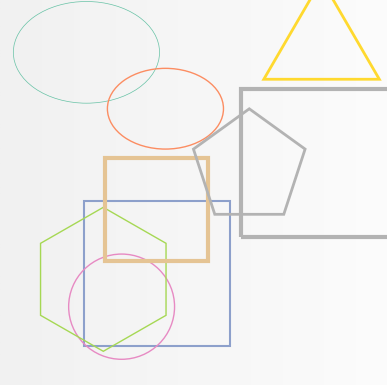[{"shape": "oval", "thickness": 0.5, "radius": 0.94, "center": [0.223, 0.864]}, {"shape": "oval", "thickness": 1, "radius": 0.75, "center": [0.427, 0.718]}, {"shape": "square", "thickness": 1.5, "radius": 0.94, "center": [0.405, 0.29]}, {"shape": "circle", "thickness": 1, "radius": 0.68, "center": [0.314, 0.203]}, {"shape": "hexagon", "thickness": 1, "radius": 0.93, "center": [0.267, 0.274]}, {"shape": "triangle", "thickness": 2, "radius": 0.86, "center": [0.83, 0.88]}, {"shape": "square", "thickness": 3, "radius": 0.67, "center": [0.403, 0.455]}, {"shape": "square", "thickness": 3, "radius": 0.96, "center": [0.815, 0.577]}, {"shape": "pentagon", "thickness": 2, "radius": 0.76, "center": [0.643, 0.566]}]